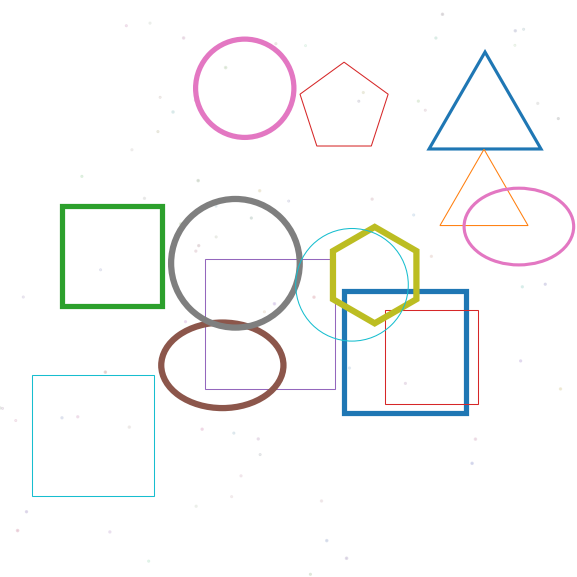[{"shape": "square", "thickness": 2.5, "radius": 0.53, "center": [0.702, 0.389]}, {"shape": "triangle", "thickness": 1.5, "radius": 0.56, "center": [0.84, 0.797]}, {"shape": "triangle", "thickness": 0.5, "radius": 0.44, "center": [0.838, 0.653]}, {"shape": "square", "thickness": 2.5, "radius": 0.43, "center": [0.193, 0.555]}, {"shape": "pentagon", "thickness": 0.5, "radius": 0.4, "center": [0.596, 0.811]}, {"shape": "square", "thickness": 0.5, "radius": 0.4, "center": [0.747, 0.381]}, {"shape": "square", "thickness": 0.5, "radius": 0.56, "center": [0.468, 0.438]}, {"shape": "oval", "thickness": 3, "radius": 0.53, "center": [0.385, 0.367]}, {"shape": "oval", "thickness": 1.5, "radius": 0.47, "center": [0.898, 0.607]}, {"shape": "circle", "thickness": 2.5, "radius": 0.43, "center": [0.424, 0.846]}, {"shape": "circle", "thickness": 3, "radius": 0.56, "center": [0.408, 0.543]}, {"shape": "hexagon", "thickness": 3, "radius": 0.42, "center": [0.649, 0.523]}, {"shape": "square", "thickness": 0.5, "radius": 0.53, "center": [0.161, 0.245]}, {"shape": "circle", "thickness": 0.5, "radius": 0.49, "center": [0.61, 0.506]}]